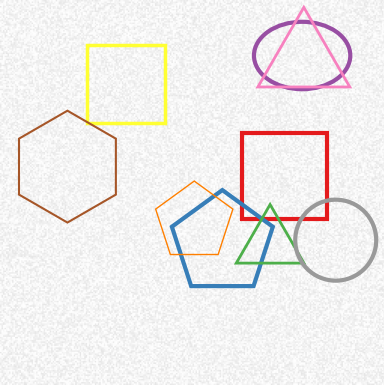[{"shape": "square", "thickness": 3, "radius": 0.56, "center": [0.739, 0.542]}, {"shape": "pentagon", "thickness": 3, "radius": 0.69, "center": [0.578, 0.368]}, {"shape": "triangle", "thickness": 2, "radius": 0.51, "center": [0.702, 0.367]}, {"shape": "oval", "thickness": 3, "radius": 0.63, "center": [0.785, 0.856]}, {"shape": "pentagon", "thickness": 1, "radius": 0.53, "center": [0.505, 0.424]}, {"shape": "square", "thickness": 2.5, "radius": 0.51, "center": [0.327, 0.781]}, {"shape": "hexagon", "thickness": 1.5, "radius": 0.73, "center": [0.175, 0.567]}, {"shape": "triangle", "thickness": 2, "radius": 0.69, "center": [0.789, 0.843]}, {"shape": "circle", "thickness": 3, "radius": 0.53, "center": [0.872, 0.376]}]